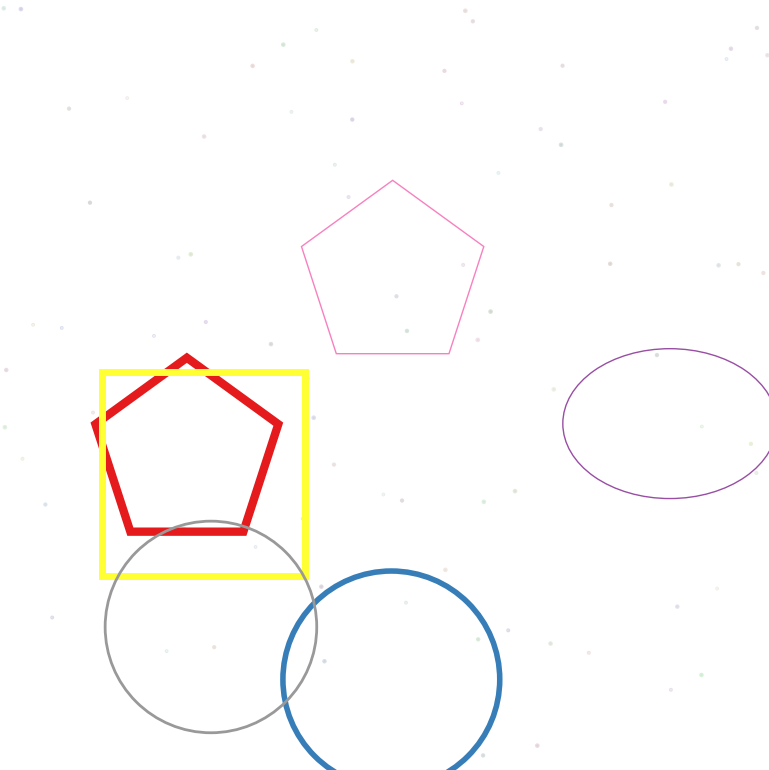[{"shape": "pentagon", "thickness": 3, "radius": 0.62, "center": [0.243, 0.411]}, {"shape": "circle", "thickness": 2, "radius": 0.7, "center": [0.508, 0.118]}, {"shape": "oval", "thickness": 0.5, "radius": 0.7, "center": [0.87, 0.45]}, {"shape": "square", "thickness": 2.5, "radius": 0.66, "center": [0.265, 0.385]}, {"shape": "pentagon", "thickness": 0.5, "radius": 0.62, "center": [0.51, 0.641]}, {"shape": "circle", "thickness": 1, "radius": 0.69, "center": [0.274, 0.186]}]